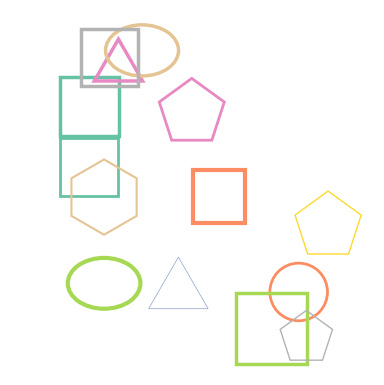[{"shape": "square", "thickness": 2.5, "radius": 0.38, "center": [0.233, 0.724]}, {"shape": "square", "thickness": 2, "radius": 0.37, "center": [0.231, 0.566]}, {"shape": "square", "thickness": 3, "radius": 0.34, "center": [0.568, 0.49]}, {"shape": "circle", "thickness": 2, "radius": 0.37, "center": [0.776, 0.242]}, {"shape": "triangle", "thickness": 0.5, "radius": 0.45, "center": [0.463, 0.243]}, {"shape": "pentagon", "thickness": 2, "radius": 0.44, "center": [0.498, 0.708]}, {"shape": "triangle", "thickness": 2.5, "radius": 0.36, "center": [0.308, 0.826]}, {"shape": "oval", "thickness": 3, "radius": 0.47, "center": [0.27, 0.264]}, {"shape": "square", "thickness": 2.5, "radius": 0.46, "center": [0.705, 0.146]}, {"shape": "pentagon", "thickness": 1, "radius": 0.45, "center": [0.852, 0.413]}, {"shape": "hexagon", "thickness": 1.5, "radius": 0.49, "center": [0.27, 0.488]}, {"shape": "oval", "thickness": 2.5, "radius": 0.47, "center": [0.369, 0.869]}, {"shape": "pentagon", "thickness": 1, "radius": 0.36, "center": [0.796, 0.122]}, {"shape": "square", "thickness": 2.5, "radius": 0.37, "center": [0.285, 0.85]}]